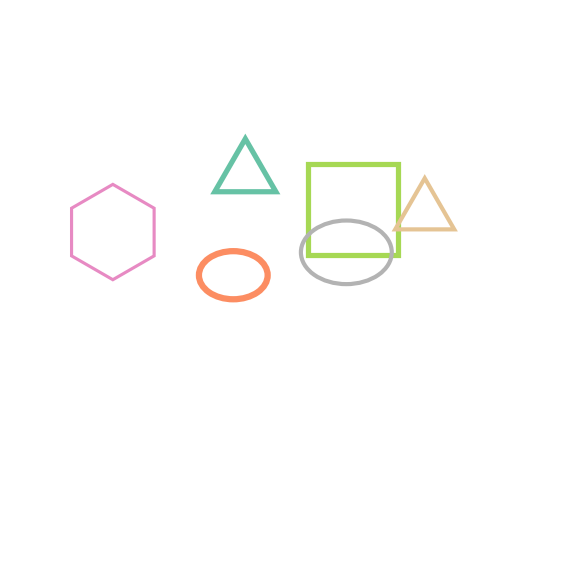[{"shape": "triangle", "thickness": 2.5, "radius": 0.31, "center": [0.425, 0.698]}, {"shape": "oval", "thickness": 3, "radius": 0.3, "center": [0.404, 0.523]}, {"shape": "hexagon", "thickness": 1.5, "radius": 0.41, "center": [0.195, 0.597]}, {"shape": "square", "thickness": 2.5, "radius": 0.39, "center": [0.611, 0.636]}, {"shape": "triangle", "thickness": 2, "radius": 0.3, "center": [0.735, 0.631]}, {"shape": "oval", "thickness": 2, "radius": 0.39, "center": [0.6, 0.562]}]